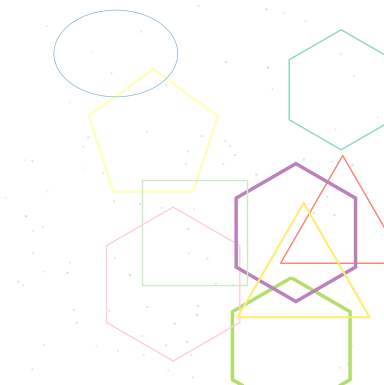[{"shape": "hexagon", "thickness": 1, "radius": 0.78, "center": [0.886, 0.767]}, {"shape": "pentagon", "thickness": 1.5, "radius": 0.88, "center": [0.398, 0.644]}, {"shape": "triangle", "thickness": 1, "radius": 0.93, "center": [0.89, 0.409]}, {"shape": "oval", "thickness": 0.5, "radius": 0.8, "center": [0.301, 0.861]}, {"shape": "hexagon", "thickness": 2.5, "radius": 0.88, "center": [0.757, 0.102]}, {"shape": "hexagon", "thickness": 1, "radius": 1.0, "center": [0.45, 0.262]}, {"shape": "hexagon", "thickness": 2.5, "radius": 0.9, "center": [0.768, 0.396]}, {"shape": "square", "thickness": 1, "radius": 0.68, "center": [0.504, 0.396]}, {"shape": "triangle", "thickness": 1.5, "radius": 0.99, "center": [0.789, 0.275]}]